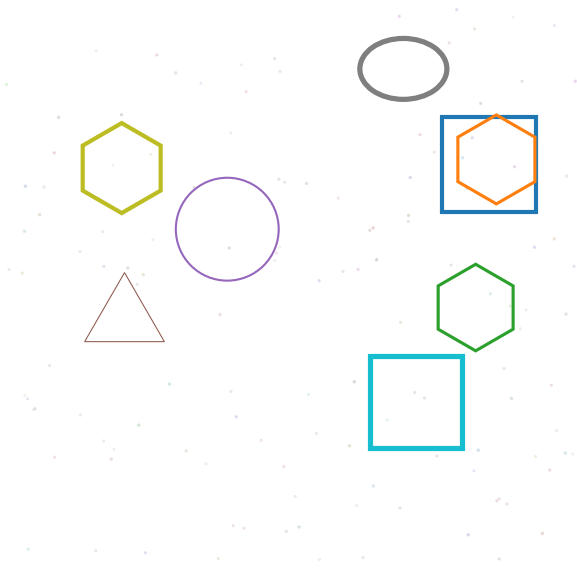[{"shape": "square", "thickness": 2, "radius": 0.41, "center": [0.847, 0.714]}, {"shape": "hexagon", "thickness": 1.5, "radius": 0.39, "center": [0.86, 0.723]}, {"shape": "hexagon", "thickness": 1.5, "radius": 0.37, "center": [0.824, 0.467]}, {"shape": "circle", "thickness": 1, "radius": 0.45, "center": [0.394, 0.602]}, {"shape": "triangle", "thickness": 0.5, "radius": 0.4, "center": [0.216, 0.447]}, {"shape": "oval", "thickness": 2.5, "radius": 0.38, "center": [0.698, 0.88]}, {"shape": "hexagon", "thickness": 2, "radius": 0.39, "center": [0.211, 0.708]}, {"shape": "square", "thickness": 2.5, "radius": 0.4, "center": [0.72, 0.303]}]